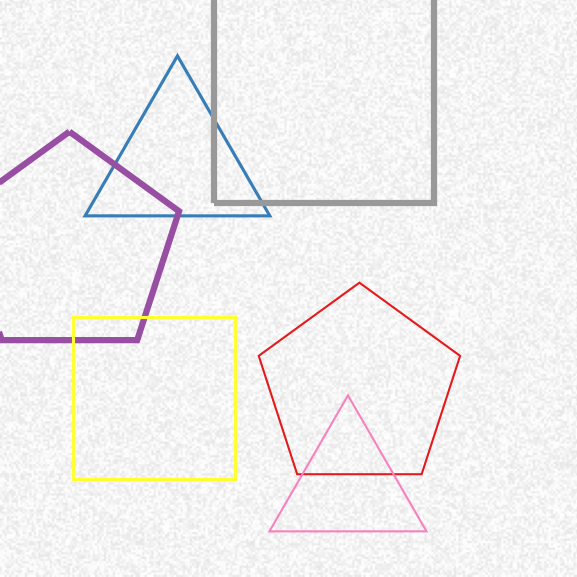[{"shape": "pentagon", "thickness": 1, "radius": 0.92, "center": [0.622, 0.326]}, {"shape": "triangle", "thickness": 1.5, "radius": 0.92, "center": [0.307, 0.718]}, {"shape": "pentagon", "thickness": 3, "radius": 1.0, "center": [0.12, 0.572]}, {"shape": "square", "thickness": 1.5, "radius": 0.7, "center": [0.266, 0.309]}, {"shape": "triangle", "thickness": 1, "radius": 0.78, "center": [0.603, 0.158]}, {"shape": "square", "thickness": 3, "radius": 0.96, "center": [0.561, 0.839]}]